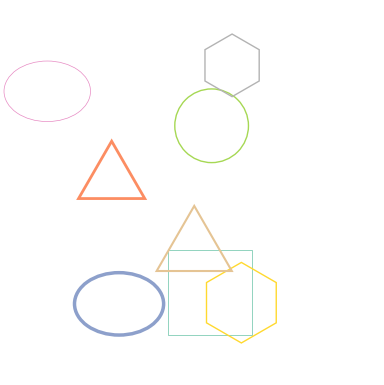[{"shape": "square", "thickness": 0.5, "radius": 0.55, "center": [0.546, 0.24]}, {"shape": "triangle", "thickness": 2, "radius": 0.5, "center": [0.29, 0.534]}, {"shape": "oval", "thickness": 2.5, "radius": 0.58, "center": [0.309, 0.211]}, {"shape": "oval", "thickness": 0.5, "radius": 0.56, "center": [0.123, 0.763]}, {"shape": "circle", "thickness": 1, "radius": 0.48, "center": [0.55, 0.673]}, {"shape": "hexagon", "thickness": 1, "radius": 0.52, "center": [0.627, 0.214]}, {"shape": "triangle", "thickness": 1.5, "radius": 0.56, "center": [0.505, 0.352]}, {"shape": "hexagon", "thickness": 1, "radius": 0.41, "center": [0.603, 0.83]}]